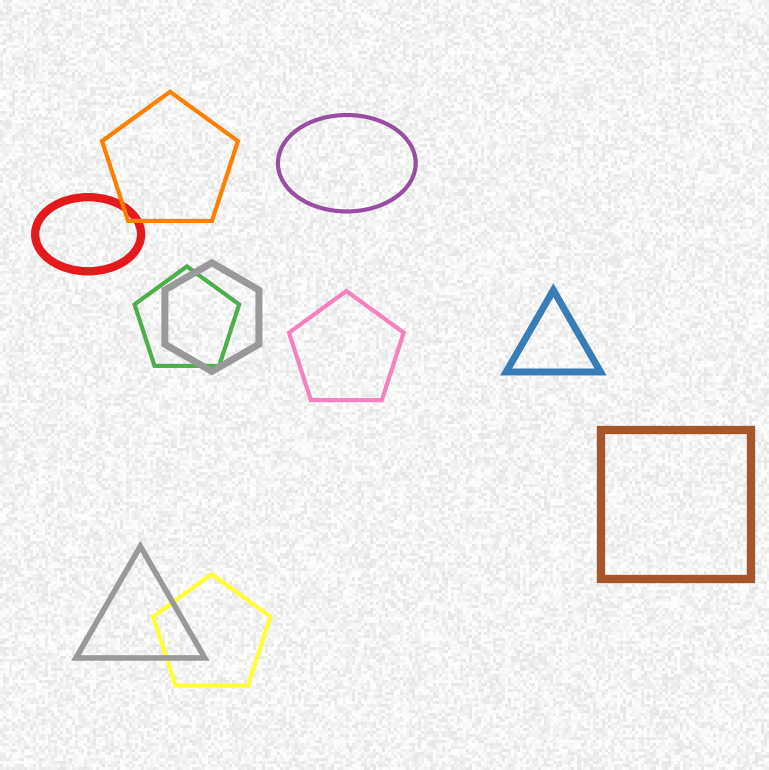[{"shape": "oval", "thickness": 3, "radius": 0.34, "center": [0.114, 0.696]}, {"shape": "triangle", "thickness": 2.5, "radius": 0.35, "center": [0.719, 0.552]}, {"shape": "pentagon", "thickness": 1.5, "radius": 0.36, "center": [0.243, 0.583]}, {"shape": "oval", "thickness": 1.5, "radius": 0.45, "center": [0.45, 0.788]}, {"shape": "pentagon", "thickness": 1.5, "radius": 0.46, "center": [0.221, 0.788]}, {"shape": "pentagon", "thickness": 1.5, "radius": 0.4, "center": [0.275, 0.174]}, {"shape": "square", "thickness": 3, "radius": 0.49, "center": [0.878, 0.345]}, {"shape": "pentagon", "thickness": 1.5, "radius": 0.39, "center": [0.45, 0.544]}, {"shape": "hexagon", "thickness": 2.5, "radius": 0.35, "center": [0.275, 0.588]}, {"shape": "triangle", "thickness": 2, "radius": 0.48, "center": [0.182, 0.194]}]